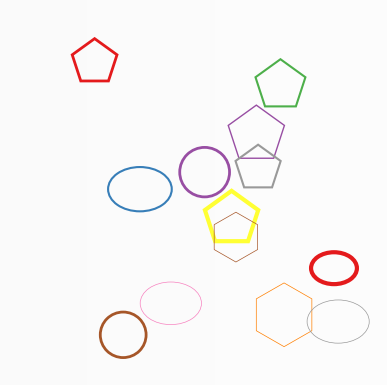[{"shape": "oval", "thickness": 3, "radius": 0.3, "center": [0.862, 0.303]}, {"shape": "pentagon", "thickness": 2, "radius": 0.3, "center": [0.244, 0.839]}, {"shape": "oval", "thickness": 1.5, "radius": 0.41, "center": [0.361, 0.509]}, {"shape": "pentagon", "thickness": 1.5, "radius": 0.34, "center": [0.724, 0.778]}, {"shape": "pentagon", "thickness": 1, "radius": 0.38, "center": [0.661, 0.651]}, {"shape": "circle", "thickness": 2, "radius": 0.32, "center": [0.528, 0.553]}, {"shape": "hexagon", "thickness": 0.5, "radius": 0.41, "center": [0.733, 0.182]}, {"shape": "pentagon", "thickness": 3, "radius": 0.36, "center": [0.598, 0.432]}, {"shape": "hexagon", "thickness": 0.5, "radius": 0.32, "center": [0.609, 0.384]}, {"shape": "circle", "thickness": 2, "radius": 0.3, "center": [0.318, 0.13]}, {"shape": "oval", "thickness": 0.5, "radius": 0.4, "center": [0.441, 0.212]}, {"shape": "oval", "thickness": 0.5, "radius": 0.4, "center": [0.873, 0.165]}, {"shape": "pentagon", "thickness": 1.5, "radius": 0.31, "center": [0.666, 0.563]}]